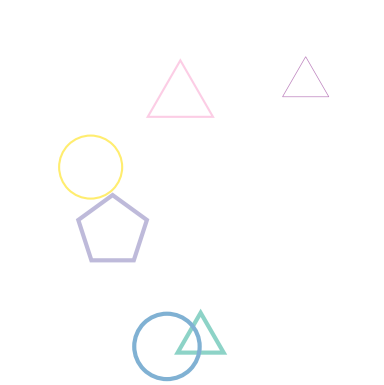[{"shape": "triangle", "thickness": 3, "radius": 0.34, "center": [0.521, 0.119]}, {"shape": "pentagon", "thickness": 3, "radius": 0.47, "center": [0.292, 0.4]}, {"shape": "circle", "thickness": 3, "radius": 0.42, "center": [0.434, 0.1]}, {"shape": "triangle", "thickness": 1.5, "radius": 0.49, "center": [0.468, 0.745]}, {"shape": "triangle", "thickness": 0.5, "radius": 0.35, "center": [0.794, 0.783]}, {"shape": "circle", "thickness": 1.5, "radius": 0.41, "center": [0.235, 0.566]}]